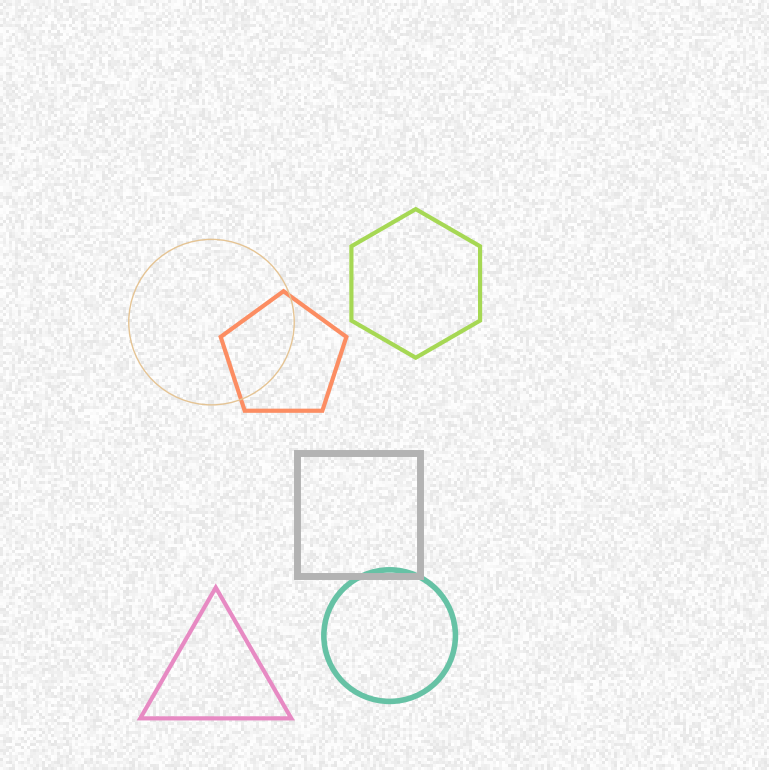[{"shape": "circle", "thickness": 2, "radius": 0.43, "center": [0.506, 0.175]}, {"shape": "pentagon", "thickness": 1.5, "radius": 0.43, "center": [0.368, 0.536]}, {"shape": "triangle", "thickness": 1.5, "radius": 0.57, "center": [0.28, 0.124]}, {"shape": "hexagon", "thickness": 1.5, "radius": 0.48, "center": [0.54, 0.632]}, {"shape": "circle", "thickness": 0.5, "radius": 0.54, "center": [0.275, 0.582]}, {"shape": "square", "thickness": 2.5, "radius": 0.4, "center": [0.466, 0.332]}]